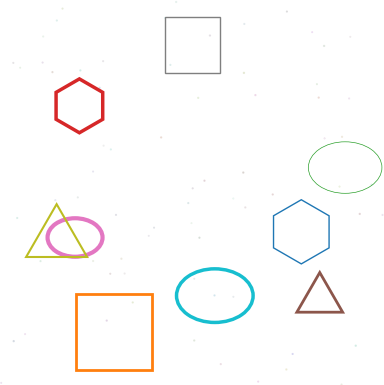[{"shape": "hexagon", "thickness": 1, "radius": 0.42, "center": [0.783, 0.398]}, {"shape": "square", "thickness": 2, "radius": 0.49, "center": [0.296, 0.138]}, {"shape": "oval", "thickness": 0.5, "radius": 0.48, "center": [0.896, 0.565]}, {"shape": "hexagon", "thickness": 2.5, "radius": 0.35, "center": [0.206, 0.725]}, {"shape": "triangle", "thickness": 2, "radius": 0.34, "center": [0.831, 0.223]}, {"shape": "oval", "thickness": 3, "radius": 0.36, "center": [0.195, 0.383]}, {"shape": "square", "thickness": 1, "radius": 0.36, "center": [0.5, 0.883]}, {"shape": "triangle", "thickness": 1.5, "radius": 0.46, "center": [0.147, 0.378]}, {"shape": "oval", "thickness": 2.5, "radius": 0.5, "center": [0.558, 0.232]}]